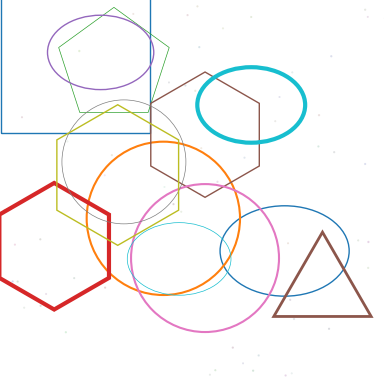[{"shape": "oval", "thickness": 1, "radius": 0.84, "center": [0.739, 0.348]}, {"shape": "square", "thickness": 1, "radius": 0.97, "center": [0.196, 0.848]}, {"shape": "circle", "thickness": 1.5, "radius": 1.0, "center": [0.424, 0.433]}, {"shape": "pentagon", "thickness": 0.5, "radius": 0.75, "center": [0.296, 0.83]}, {"shape": "hexagon", "thickness": 3, "radius": 0.82, "center": [0.141, 0.36]}, {"shape": "oval", "thickness": 1, "radius": 0.69, "center": [0.261, 0.864]}, {"shape": "hexagon", "thickness": 1, "radius": 0.81, "center": [0.533, 0.65]}, {"shape": "triangle", "thickness": 2, "radius": 0.73, "center": [0.838, 0.251]}, {"shape": "circle", "thickness": 1.5, "radius": 0.96, "center": [0.533, 0.33]}, {"shape": "circle", "thickness": 0.5, "radius": 0.8, "center": [0.322, 0.58]}, {"shape": "hexagon", "thickness": 1, "radius": 0.91, "center": [0.306, 0.545]}, {"shape": "oval", "thickness": 0.5, "radius": 0.67, "center": [0.465, 0.327]}, {"shape": "oval", "thickness": 3, "radius": 0.7, "center": [0.653, 0.727]}]